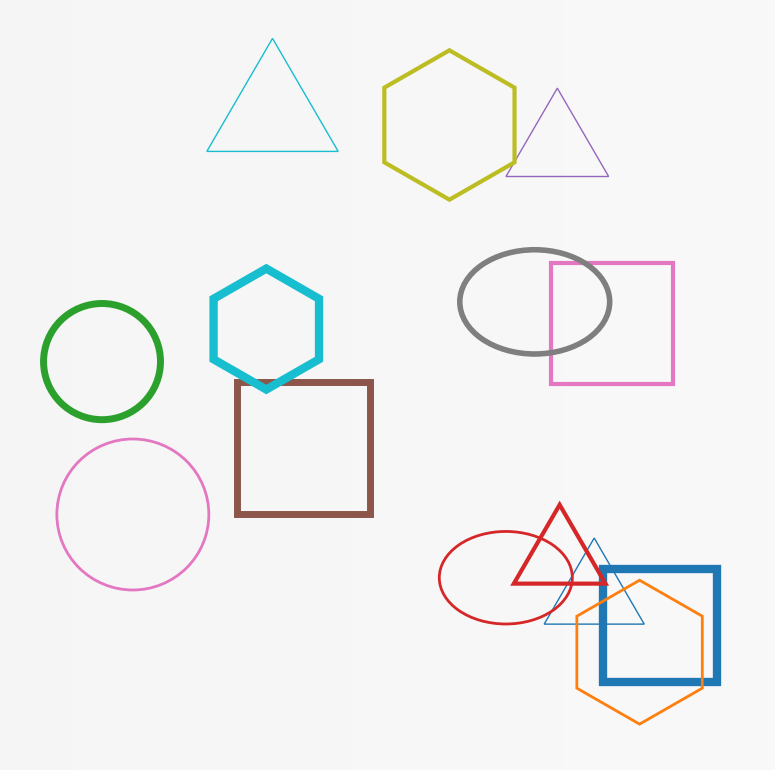[{"shape": "triangle", "thickness": 0.5, "radius": 0.37, "center": [0.767, 0.227]}, {"shape": "square", "thickness": 3, "radius": 0.37, "center": [0.852, 0.187]}, {"shape": "hexagon", "thickness": 1, "radius": 0.47, "center": [0.825, 0.153]}, {"shape": "circle", "thickness": 2.5, "radius": 0.38, "center": [0.132, 0.53]}, {"shape": "oval", "thickness": 1, "radius": 0.43, "center": [0.653, 0.25]}, {"shape": "triangle", "thickness": 1.5, "radius": 0.34, "center": [0.722, 0.276]}, {"shape": "triangle", "thickness": 0.5, "radius": 0.38, "center": [0.719, 0.809]}, {"shape": "square", "thickness": 2.5, "radius": 0.43, "center": [0.391, 0.419]}, {"shape": "square", "thickness": 1.5, "radius": 0.39, "center": [0.789, 0.58]}, {"shape": "circle", "thickness": 1, "radius": 0.49, "center": [0.171, 0.332]}, {"shape": "oval", "thickness": 2, "radius": 0.48, "center": [0.69, 0.608]}, {"shape": "hexagon", "thickness": 1.5, "radius": 0.48, "center": [0.58, 0.838]}, {"shape": "hexagon", "thickness": 3, "radius": 0.39, "center": [0.344, 0.573]}, {"shape": "triangle", "thickness": 0.5, "radius": 0.49, "center": [0.352, 0.852]}]